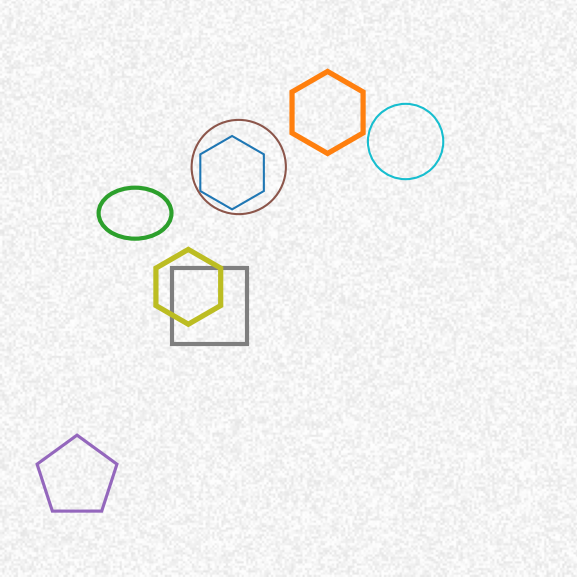[{"shape": "hexagon", "thickness": 1, "radius": 0.32, "center": [0.402, 0.7]}, {"shape": "hexagon", "thickness": 2.5, "radius": 0.36, "center": [0.567, 0.804]}, {"shape": "oval", "thickness": 2, "radius": 0.32, "center": [0.234, 0.63]}, {"shape": "pentagon", "thickness": 1.5, "radius": 0.36, "center": [0.133, 0.173]}, {"shape": "circle", "thickness": 1, "radius": 0.41, "center": [0.413, 0.71]}, {"shape": "square", "thickness": 2, "radius": 0.33, "center": [0.363, 0.469]}, {"shape": "hexagon", "thickness": 2.5, "radius": 0.32, "center": [0.326, 0.502]}, {"shape": "circle", "thickness": 1, "radius": 0.33, "center": [0.702, 0.754]}]